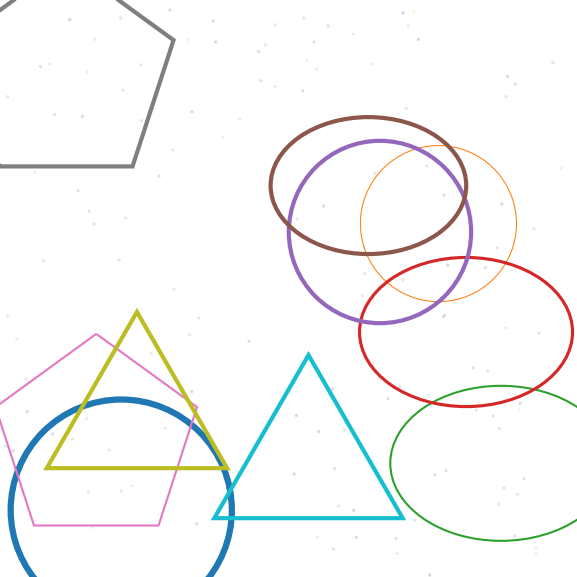[{"shape": "circle", "thickness": 3, "radius": 0.96, "center": [0.21, 0.116]}, {"shape": "circle", "thickness": 0.5, "radius": 0.68, "center": [0.759, 0.612]}, {"shape": "oval", "thickness": 1, "radius": 0.96, "center": [0.868, 0.197]}, {"shape": "oval", "thickness": 1.5, "radius": 0.92, "center": [0.807, 0.424]}, {"shape": "circle", "thickness": 2, "radius": 0.79, "center": [0.658, 0.597]}, {"shape": "oval", "thickness": 2, "radius": 0.85, "center": [0.638, 0.678]}, {"shape": "pentagon", "thickness": 1, "radius": 0.92, "center": [0.167, 0.238]}, {"shape": "pentagon", "thickness": 2, "radius": 0.98, "center": [0.115, 0.869]}, {"shape": "triangle", "thickness": 2, "radius": 0.9, "center": [0.237, 0.279]}, {"shape": "triangle", "thickness": 2, "radius": 0.94, "center": [0.534, 0.196]}]